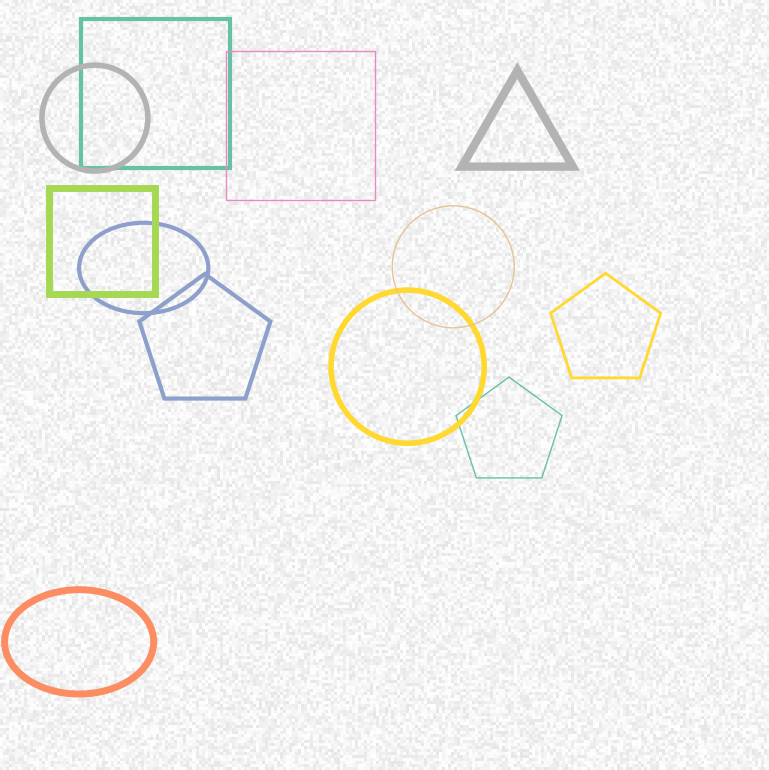[{"shape": "pentagon", "thickness": 0.5, "radius": 0.36, "center": [0.661, 0.438]}, {"shape": "square", "thickness": 1.5, "radius": 0.48, "center": [0.202, 0.879]}, {"shape": "oval", "thickness": 2.5, "radius": 0.48, "center": [0.103, 0.166]}, {"shape": "pentagon", "thickness": 1.5, "radius": 0.45, "center": [0.266, 0.555]}, {"shape": "oval", "thickness": 1.5, "radius": 0.42, "center": [0.187, 0.652]}, {"shape": "square", "thickness": 0.5, "radius": 0.48, "center": [0.391, 0.837]}, {"shape": "square", "thickness": 2.5, "radius": 0.34, "center": [0.133, 0.687]}, {"shape": "pentagon", "thickness": 1, "radius": 0.38, "center": [0.787, 0.57]}, {"shape": "circle", "thickness": 2, "radius": 0.5, "center": [0.529, 0.524]}, {"shape": "circle", "thickness": 0.5, "radius": 0.4, "center": [0.589, 0.654]}, {"shape": "circle", "thickness": 2, "radius": 0.34, "center": [0.123, 0.847]}, {"shape": "triangle", "thickness": 3, "radius": 0.42, "center": [0.672, 0.825]}]